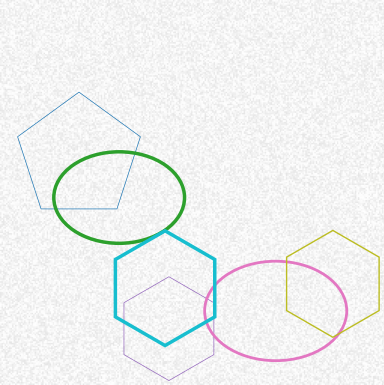[{"shape": "pentagon", "thickness": 0.5, "radius": 0.84, "center": [0.205, 0.593]}, {"shape": "oval", "thickness": 2.5, "radius": 0.85, "center": [0.31, 0.487]}, {"shape": "hexagon", "thickness": 0.5, "radius": 0.67, "center": [0.439, 0.146]}, {"shape": "oval", "thickness": 2, "radius": 0.92, "center": [0.716, 0.192]}, {"shape": "hexagon", "thickness": 1, "radius": 0.69, "center": [0.865, 0.263]}, {"shape": "hexagon", "thickness": 2.5, "radius": 0.75, "center": [0.429, 0.252]}]